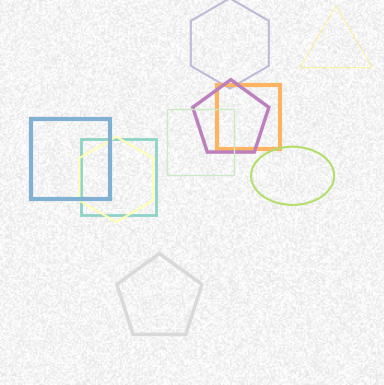[{"shape": "square", "thickness": 2, "radius": 0.49, "center": [0.308, 0.54]}, {"shape": "hexagon", "thickness": 1.5, "radius": 0.55, "center": [0.302, 0.534]}, {"shape": "hexagon", "thickness": 1.5, "radius": 0.58, "center": [0.597, 0.887]}, {"shape": "square", "thickness": 3, "radius": 0.52, "center": [0.183, 0.587]}, {"shape": "square", "thickness": 3, "radius": 0.41, "center": [0.646, 0.697]}, {"shape": "oval", "thickness": 1.5, "radius": 0.54, "center": [0.76, 0.543]}, {"shape": "pentagon", "thickness": 2.5, "radius": 0.58, "center": [0.414, 0.225]}, {"shape": "pentagon", "thickness": 2.5, "radius": 0.52, "center": [0.599, 0.689]}, {"shape": "square", "thickness": 1, "radius": 0.43, "center": [0.521, 0.631]}, {"shape": "triangle", "thickness": 0.5, "radius": 0.54, "center": [0.873, 0.878]}]